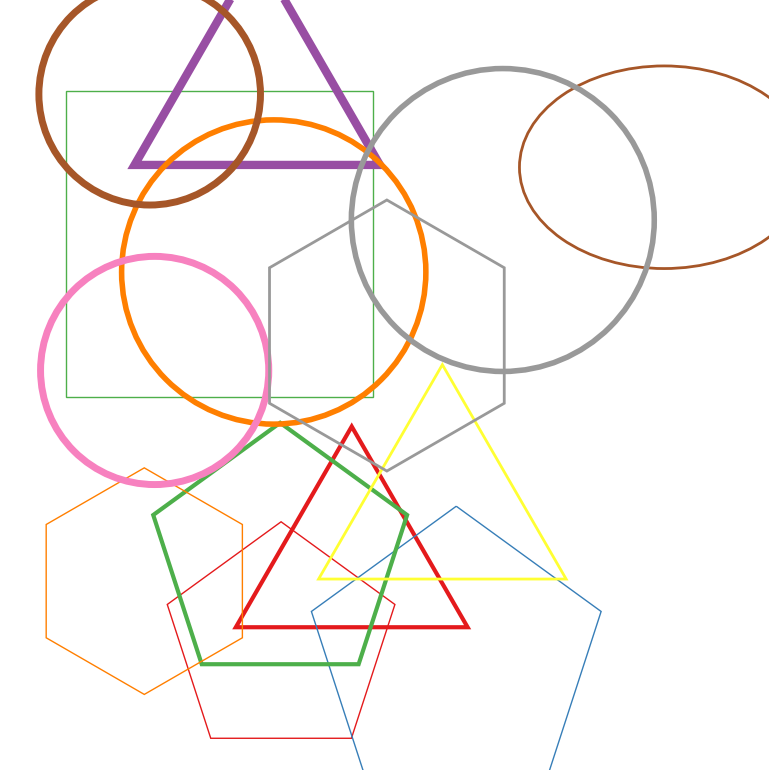[{"shape": "triangle", "thickness": 1.5, "radius": 0.87, "center": [0.457, 0.272]}, {"shape": "pentagon", "thickness": 0.5, "radius": 0.78, "center": [0.365, 0.167]}, {"shape": "pentagon", "thickness": 0.5, "radius": 0.99, "center": [0.593, 0.145]}, {"shape": "square", "thickness": 0.5, "radius": 0.99, "center": [0.285, 0.683]}, {"shape": "pentagon", "thickness": 1.5, "radius": 0.87, "center": [0.364, 0.278]}, {"shape": "triangle", "thickness": 3, "radius": 0.92, "center": [0.334, 0.878]}, {"shape": "hexagon", "thickness": 0.5, "radius": 0.74, "center": [0.187, 0.245]}, {"shape": "circle", "thickness": 2, "radius": 0.99, "center": [0.355, 0.647]}, {"shape": "triangle", "thickness": 1, "radius": 0.93, "center": [0.574, 0.341]}, {"shape": "oval", "thickness": 1, "radius": 0.94, "center": [0.863, 0.783]}, {"shape": "circle", "thickness": 2.5, "radius": 0.72, "center": [0.194, 0.878]}, {"shape": "circle", "thickness": 2.5, "radius": 0.74, "center": [0.201, 0.519]}, {"shape": "circle", "thickness": 2, "radius": 0.98, "center": [0.653, 0.714]}, {"shape": "hexagon", "thickness": 1, "radius": 0.88, "center": [0.502, 0.564]}]